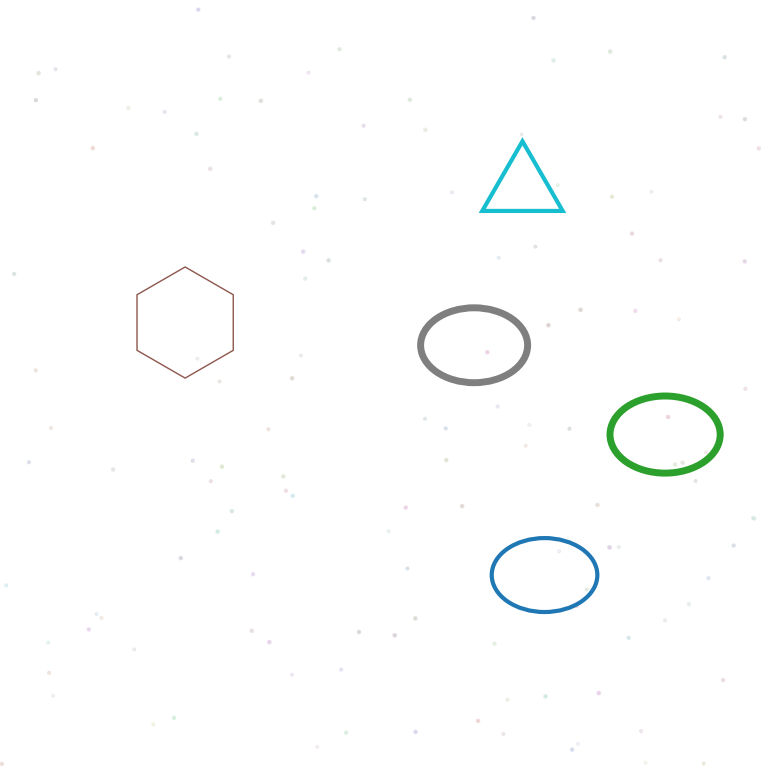[{"shape": "oval", "thickness": 1.5, "radius": 0.34, "center": [0.707, 0.253]}, {"shape": "oval", "thickness": 2.5, "radius": 0.36, "center": [0.864, 0.436]}, {"shape": "hexagon", "thickness": 0.5, "radius": 0.36, "center": [0.24, 0.581]}, {"shape": "oval", "thickness": 2.5, "radius": 0.35, "center": [0.616, 0.552]}, {"shape": "triangle", "thickness": 1.5, "radius": 0.3, "center": [0.679, 0.756]}]